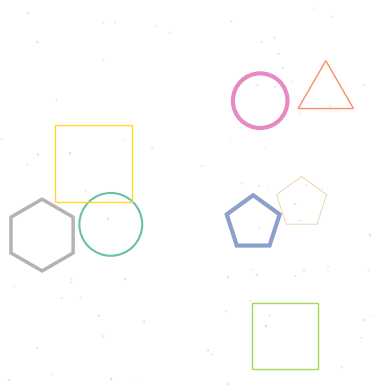[{"shape": "circle", "thickness": 1.5, "radius": 0.41, "center": [0.288, 0.417]}, {"shape": "triangle", "thickness": 1, "radius": 0.41, "center": [0.846, 0.76]}, {"shape": "pentagon", "thickness": 3, "radius": 0.36, "center": [0.658, 0.421]}, {"shape": "circle", "thickness": 3, "radius": 0.35, "center": [0.676, 0.738]}, {"shape": "square", "thickness": 1, "radius": 0.43, "center": [0.741, 0.127]}, {"shape": "square", "thickness": 1, "radius": 0.5, "center": [0.242, 0.575]}, {"shape": "pentagon", "thickness": 0.5, "radius": 0.34, "center": [0.783, 0.473]}, {"shape": "hexagon", "thickness": 2.5, "radius": 0.47, "center": [0.109, 0.389]}]